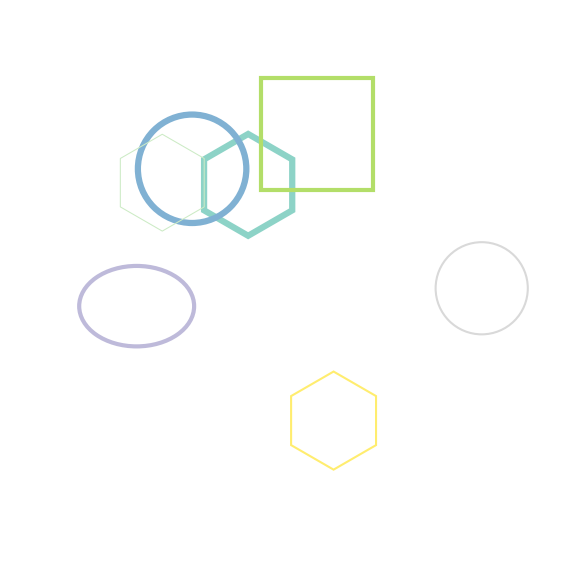[{"shape": "hexagon", "thickness": 3, "radius": 0.44, "center": [0.43, 0.679]}, {"shape": "oval", "thickness": 2, "radius": 0.5, "center": [0.237, 0.469]}, {"shape": "circle", "thickness": 3, "radius": 0.47, "center": [0.333, 0.707]}, {"shape": "square", "thickness": 2, "radius": 0.49, "center": [0.549, 0.768]}, {"shape": "circle", "thickness": 1, "radius": 0.4, "center": [0.834, 0.5]}, {"shape": "hexagon", "thickness": 0.5, "radius": 0.42, "center": [0.281, 0.683]}, {"shape": "hexagon", "thickness": 1, "radius": 0.42, "center": [0.578, 0.271]}]